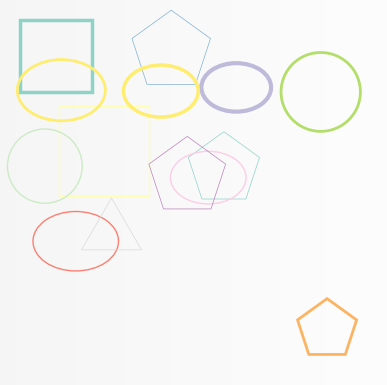[{"shape": "pentagon", "thickness": 0.5, "radius": 0.48, "center": [0.578, 0.561]}, {"shape": "square", "thickness": 2.5, "radius": 0.46, "center": [0.146, 0.855]}, {"shape": "square", "thickness": 1, "radius": 0.58, "center": [0.269, 0.607]}, {"shape": "oval", "thickness": 3, "radius": 0.45, "center": [0.61, 0.773]}, {"shape": "oval", "thickness": 1, "radius": 0.55, "center": [0.195, 0.373]}, {"shape": "pentagon", "thickness": 0.5, "radius": 0.53, "center": [0.442, 0.867]}, {"shape": "pentagon", "thickness": 2, "radius": 0.4, "center": [0.844, 0.144]}, {"shape": "circle", "thickness": 2, "radius": 0.51, "center": [0.828, 0.761]}, {"shape": "oval", "thickness": 1, "radius": 0.49, "center": [0.537, 0.539]}, {"shape": "triangle", "thickness": 0.5, "radius": 0.45, "center": [0.288, 0.396]}, {"shape": "pentagon", "thickness": 0.5, "radius": 0.52, "center": [0.483, 0.542]}, {"shape": "circle", "thickness": 1, "radius": 0.48, "center": [0.116, 0.569]}, {"shape": "oval", "thickness": 2, "radius": 0.57, "center": [0.158, 0.766]}, {"shape": "oval", "thickness": 2.5, "radius": 0.48, "center": [0.415, 0.763]}]